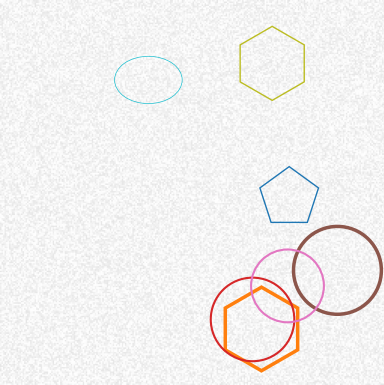[{"shape": "pentagon", "thickness": 1, "radius": 0.4, "center": [0.751, 0.487]}, {"shape": "hexagon", "thickness": 2.5, "radius": 0.54, "center": [0.679, 0.146]}, {"shape": "circle", "thickness": 1.5, "radius": 0.54, "center": [0.656, 0.17]}, {"shape": "circle", "thickness": 2.5, "radius": 0.57, "center": [0.877, 0.298]}, {"shape": "circle", "thickness": 1.5, "radius": 0.47, "center": [0.747, 0.257]}, {"shape": "hexagon", "thickness": 1, "radius": 0.48, "center": [0.707, 0.835]}, {"shape": "oval", "thickness": 0.5, "radius": 0.44, "center": [0.385, 0.792]}]